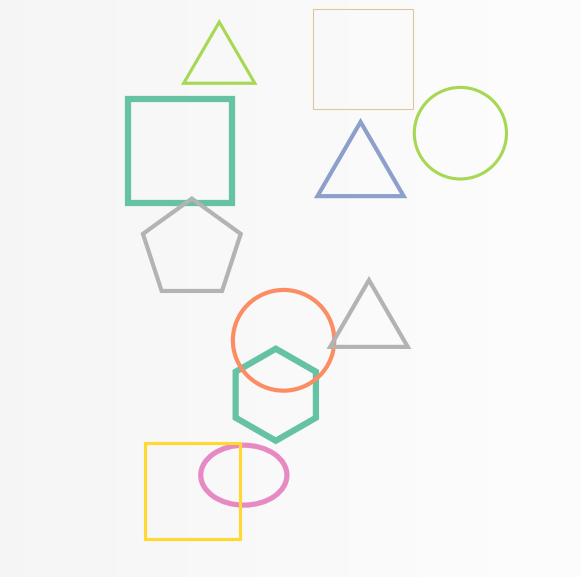[{"shape": "hexagon", "thickness": 3, "radius": 0.4, "center": [0.474, 0.316]}, {"shape": "square", "thickness": 3, "radius": 0.45, "center": [0.31, 0.737]}, {"shape": "circle", "thickness": 2, "radius": 0.44, "center": [0.488, 0.41]}, {"shape": "triangle", "thickness": 2, "radius": 0.43, "center": [0.62, 0.702]}, {"shape": "oval", "thickness": 2.5, "radius": 0.37, "center": [0.419, 0.176]}, {"shape": "circle", "thickness": 1.5, "radius": 0.4, "center": [0.792, 0.769]}, {"shape": "triangle", "thickness": 1.5, "radius": 0.35, "center": [0.377, 0.89]}, {"shape": "square", "thickness": 1.5, "radius": 0.41, "center": [0.331, 0.149]}, {"shape": "square", "thickness": 0.5, "radius": 0.43, "center": [0.625, 0.897]}, {"shape": "pentagon", "thickness": 2, "radius": 0.44, "center": [0.33, 0.567]}, {"shape": "triangle", "thickness": 2, "radius": 0.39, "center": [0.635, 0.437]}]